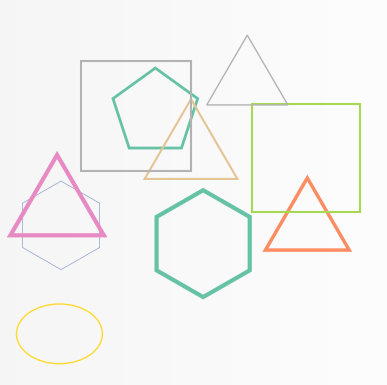[{"shape": "pentagon", "thickness": 2, "radius": 0.57, "center": [0.401, 0.708]}, {"shape": "hexagon", "thickness": 3, "radius": 0.69, "center": [0.524, 0.367]}, {"shape": "triangle", "thickness": 2.5, "radius": 0.62, "center": [0.793, 0.413]}, {"shape": "hexagon", "thickness": 0.5, "radius": 0.57, "center": [0.158, 0.415]}, {"shape": "triangle", "thickness": 3, "radius": 0.7, "center": [0.147, 0.458]}, {"shape": "square", "thickness": 1.5, "radius": 0.7, "center": [0.789, 0.589]}, {"shape": "oval", "thickness": 1, "radius": 0.55, "center": [0.153, 0.133]}, {"shape": "triangle", "thickness": 1.5, "radius": 0.69, "center": [0.493, 0.604]}, {"shape": "square", "thickness": 1.5, "radius": 0.71, "center": [0.35, 0.699]}, {"shape": "triangle", "thickness": 1, "radius": 0.6, "center": [0.638, 0.788]}]